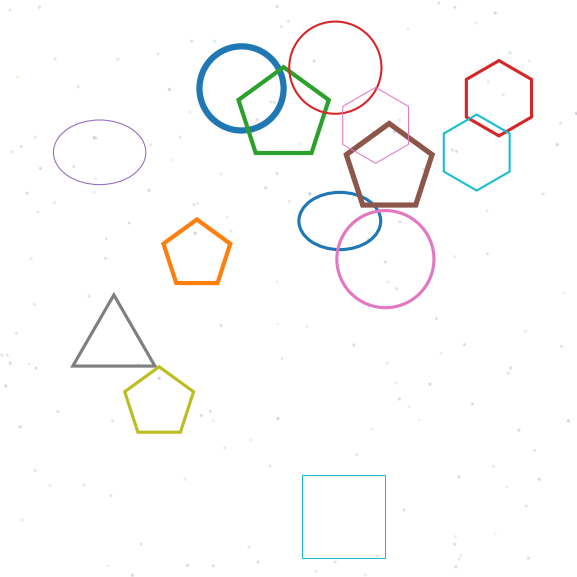[{"shape": "circle", "thickness": 3, "radius": 0.36, "center": [0.418, 0.846]}, {"shape": "oval", "thickness": 1.5, "radius": 0.35, "center": [0.588, 0.616]}, {"shape": "pentagon", "thickness": 2, "radius": 0.3, "center": [0.341, 0.558]}, {"shape": "pentagon", "thickness": 2, "radius": 0.41, "center": [0.491, 0.801]}, {"shape": "hexagon", "thickness": 1.5, "radius": 0.33, "center": [0.864, 0.829]}, {"shape": "circle", "thickness": 1, "radius": 0.4, "center": [0.581, 0.882]}, {"shape": "oval", "thickness": 0.5, "radius": 0.4, "center": [0.173, 0.735]}, {"shape": "pentagon", "thickness": 2.5, "radius": 0.39, "center": [0.674, 0.707]}, {"shape": "hexagon", "thickness": 0.5, "radius": 0.33, "center": [0.65, 0.782]}, {"shape": "circle", "thickness": 1.5, "radius": 0.42, "center": [0.667, 0.55]}, {"shape": "triangle", "thickness": 1.5, "radius": 0.41, "center": [0.197, 0.406]}, {"shape": "pentagon", "thickness": 1.5, "radius": 0.31, "center": [0.276, 0.301]}, {"shape": "square", "thickness": 0.5, "radius": 0.36, "center": [0.595, 0.105]}, {"shape": "hexagon", "thickness": 1, "radius": 0.33, "center": [0.825, 0.735]}]